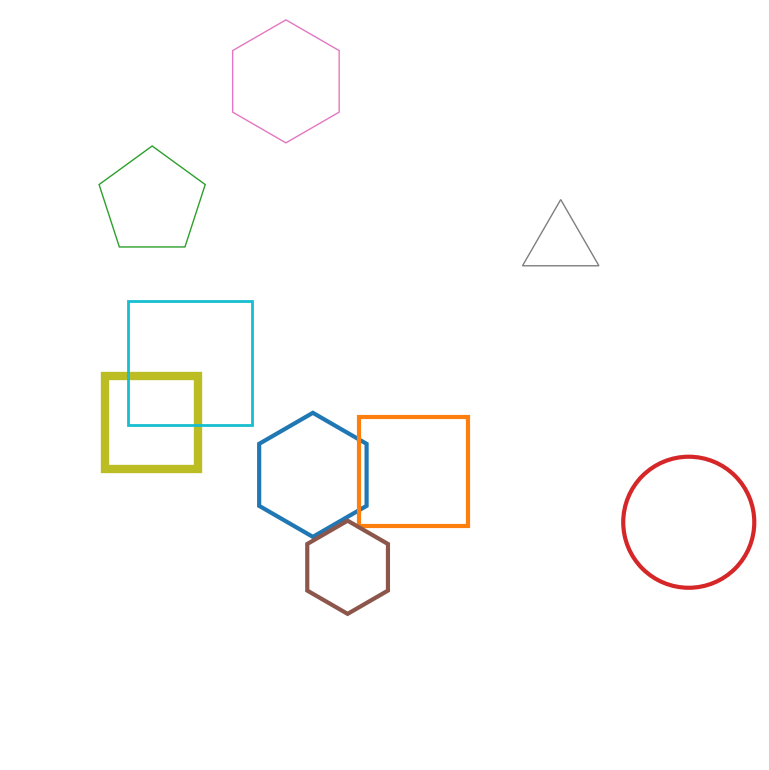[{"shape": "hexagon", "thickness": 1.5, "radius": 0.4, "center": [0.406, 0.383]}, {"shape": "square", "thickness": 1.5, "radius": 0.36, "center": [0.537, 0.388]}, {"shape": "pentagon", "thickness": 0.5, "radius": 0.36, "center": [0.198, 0.738]}, {"shape": "circle", "thickness": 1.5, "radius": 0.43, "center": [0.894, 0.322]}, {"shape": "hexagon", "thickness": 1.5, "radius": 0.3, "center": [0.451, 0.263]}, {"shape": "hexagon", "thickness": 0.5, "radius": 0.4, "center": [0.371, 0.894]}, {"shape": "triangle", "thickness": 0.5, "radius": 0.29, "center": [0.728, 0.684]}, {"shape": "square", "thickness": 3, "radius": 0.3, "center": [0.196, 0.452]}, {"shape": "square", "thickness": 1, "radius": 0.4, "center": [0.247, 0.528]}]